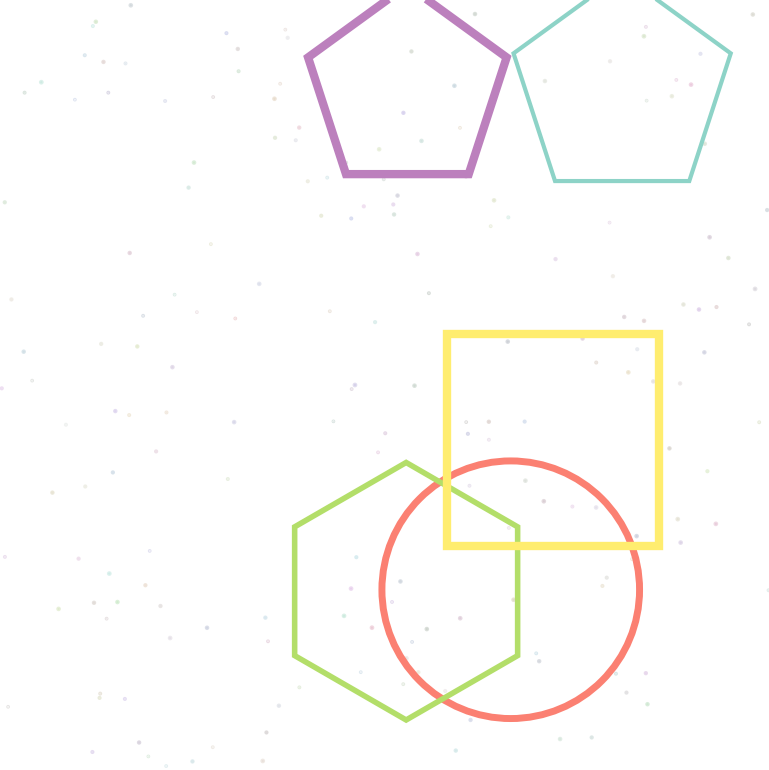[{"shape": "pentagon", "thickness": 1.5, "radius": 0.74, "center": [0.808, 0.885]}, {"shape": "circle", "thickness": 2.5, "radius": 0.84, "center": [0.663, 0.234]}, {"shape": "hexagon", "thickness": 2, "radius": 0.84, "center": [0.527, 0.232]}, {"shape": "pentagon", "thickness": 3, "radius": 0.68, "center": [0.529, 0.884]}, {"shape": "square", "thickness": 3, "radius": 0.69, "center": [0.719, 0.429]}]